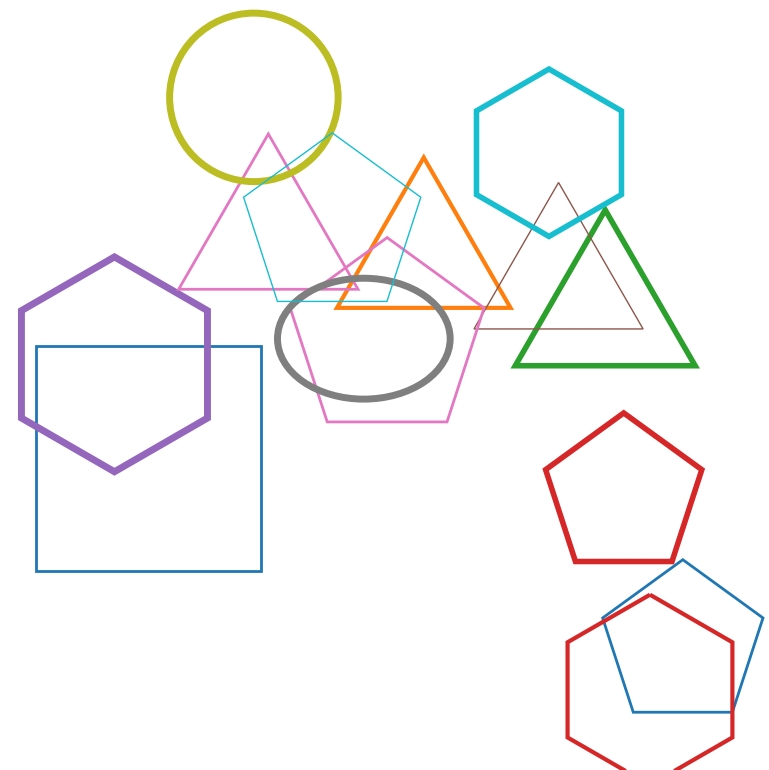[{"shape": "pentagon", "thickness": 1, "radius": 0.55, "center": [0.887, 0.164]}, {"shape": "square", "thickness": 1, "radius": 0.73, "center": [0.193, 0.405]}, {"shape": "triangle", "thickness": 1.5, "radius": 0.65, "center": [0.55, 0.665]}, {"shape": "triangle", "thickness": 2, "radius": 0.67, "center": [0.786, 0.592]}, {"shape": "hexagon", "thickness": 1.5, "radius": 0.62, "center": [0.844, 0.104]}, {"shape": "pentagon", "thickness": 2, "radius": 0.53, "center": [0.81, 0.357]}, {"shape": "hexagon", "thickness": 2.5, "radius": 0.7, "center": [0.149, 0.527]}, {"shape": "triangle", "thickness": 0.5, "radius": 0.63, "center": [0.725, 0.636]}, {"shape": "triangle", "thickness": 1, "radius": 0.67, "center": [0.348, 0.692]}, {"shape": "pentagon", "thickness": 1, "radius": 0.66, "center": [0.503, 0.559]}, {"shape": "oval", "thickness": 2.5, "radius": 0.56, "center": [0.472, 0.56]}, {"shape": "circle", "thickness": 2.5, "radius": 0.55, "center": [0.33, 0.874]}, {"shape": "hexagon", "thickness": 2, "radius": 0.54, "center": [0.713, 0.802]}, {"shape": "pentagon", "thickness": 0.5, "radius": 0.6, "center": [0.431, 0.706]}]